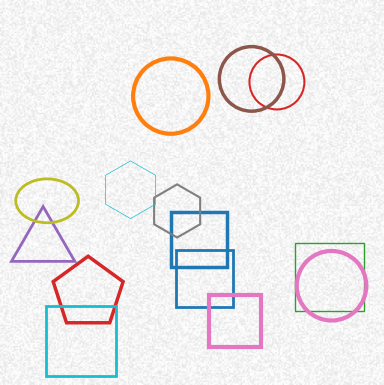[{"shape": "square", "thickness": 2.5, "radius": 0.36, "center": [0.517, 0.377]}, {"shape": "square", "thickness": 2, "radius": 0.37, "center": [0.53, 0.276]}, {"shape": "circle", "thickness": 3, "radius": 0.49, "center": [0.444, 0.75]}, {"shape": "square", "thickness": 1, "radius": 0.45, "center": [0.857, 0.28]}, {"shape": "circle", "thickness": 1.5, "radius": 0.36, "center": [0.719, 0.787]}, {"shape": "pentagon", "thickness": 2.5, "radius": 0.48, "center": [0.229, 0.239]}, {"shape": "triangle", "thickness": 2, "radius": 0.48, "center": [0.112, 0.369]}, {"shape": "circle", "thickness": 2.5, "radius": 0.42, "center": [0.654, 0.795]}, {"shape": "square", "thickness": 3, "radius": 0.34, "center": [0.61, 0.166]}, {"shape": "circle", "thickness": 3, "radius": 0.45, "center": [0.861, 0.258]}, {"shape": "hexagon", "thickness": 1.5, "radius": 0.35, "center": [0.46, 0.452]}, {"shape": "oval", "thickness": 2, "radius": 0.41, "center": [0.122, 0.478]}, {"shape": "square", "thickness": 2, "radius": 0.45, "center": [0.211, 0.115]}, {"shape": "hexagon", "thickness": 0.5, "radius": 0.37, "center": [0.339, 0.507]}]